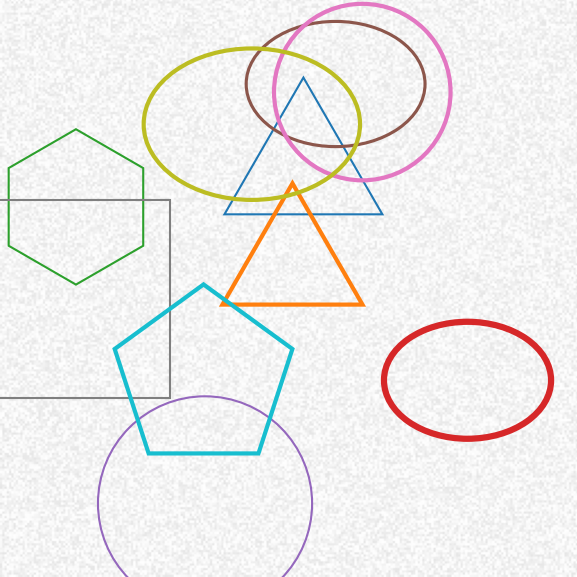[{"shape": "triangle", "thickness": 1, "radius": 0.79, "center": [0.525, 0.707]}, {"shape": "triangle", "thickness": 2, "radius": 0.7, "center": [0.506, 0.542]}, {"shape": "hexagon", "thickness": 1, "radius": 0.67, "center": [0.132, 0.641]}, {"shape": "oval", "thickness": 3, "radius": 0.72, "center": [0.81, 0.341]}, {"shape": "circle", "thickness": 1, "radius": 0.93, "center": [0.355, 0.127]}, {"shape": "oval", "thickness": 1.5, "radius": 0.77, "center": [0.581, 0.854]}, {"shape": "circle", "thickness": 2, "radius": 0.76, "center": [0.627, 0.84]}, {"shape": "square", "thickness": 1, "radius": 0.85, "center": [0.124, 0.481]}, {"shape": "oval", "thickness": 2, "radius": 0.94, "center": [0.436, 0.784]}, {"shape": "pentagon", "thickness": 2, "radius": 0.81, "center": [0.352, 0.345]}]